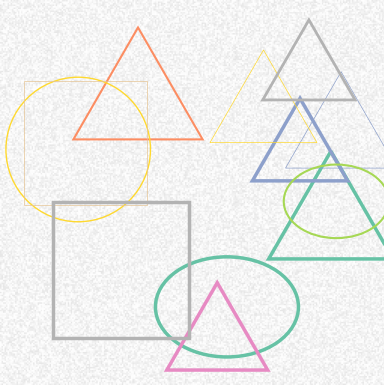[{"shape": "triangle", "thickness": 2.5, "radius": 0.93, "center": [0.859, 0.421]}, {"shape": "oval", "thickness": 2.5, "radius": 0.93, "center": [0.589, 0.203]}, {"shape": "triangle", "thickness": 1.5, "radius": 0.97, "center": [0.358, 0.735]}, {"shape": "triangle", "thickness": 2.5, "radius": 0.71, "center": [0.779, 0.602]}, {"shape": "triangle", "thickness": 0.5, "radius": 0.83, "center": [0.886, 0.647]}, {"shape": "triangle", "thickness": 2.5, "radius": 0.76, "center": [0.564, 0.114]}, {"shape": "oval", "thickness": 1.5, "radius": 0.68, "center": [0.874, 0.477]}, {"shape": "circle", "thickness": 1, "radius": 0.94, "center": [0.203, 0.612]}, {"shape": "triangle", "thickness": 0.5, "radius": 0.8, "center": [0.684, 0.71]}, {"shape": "square", "thickness": 0.5, "radius": 0.8, "center": [0.223, 0.629]}, {"shape": "square", "thickness": 2.5, "radius": 0.88, "center": [0.315, 0.299]}, {"shape": "triangle", "thickness": 2, "radius": 0.69, "center": [0.802, 0.81]}]